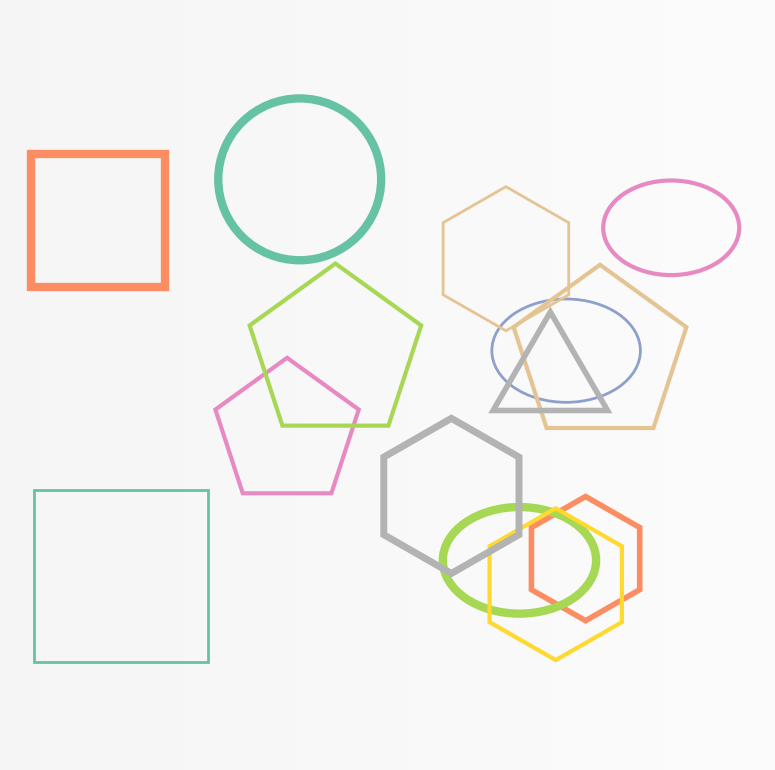[{"shape": "circle", "thickness": 3, "radius": 0.53, "center": [0.387, 0.767]}, {"shape": "square", "thickness": 1, "radius": 0.56, "center": [0.156, 0.252]}, {"shape": "square", "thickness": 3, "radius": 0.43, "center": [0.127, 0.714]}, {"shape": "hexagon", "thickness": 2, "radius": 0.4, "center": [0.756, 0.275]}, {"shape": "oval", "thickness": 1, "radius": 0.48, "center": [0.73, 0.545]}, {"shape": "oval", "thickness": 1.5, "radius": 0.44, "center": [0.866, 0.704]}, {"shape": "pentagon", "thickness": 1.5, "radius": 0.49, "center": [0.37, 0.438]}, {"shape": "pentagon", "thickness": 1.5, "radius": 0.58, "center": [0.433, 0.541]}, {"shape": "oval", "thickness": 3, "radius": 0.49, "center": [0.67, 0.272]}, {"shape": "hexagon", "thickness": 1.5, "radius": 0.49, "center": [0.717, 0.241]}, {"shape": "pentagon", "thickness": 1.5, "radius": 0.59, "center": [0.774, 0.539]}, {"shape": "hexagon", "thickness": 1, "radius": 0.47, "center": [0.653, 0.664]}, {"shape": "hexagon", "thickness": 2.5, "radius": 0.5, "center": [0.582, 0.356]}, {"shape": "triangle", "thickness": 2, "radius": 0.43, "center": [0.71, 0.51]}]